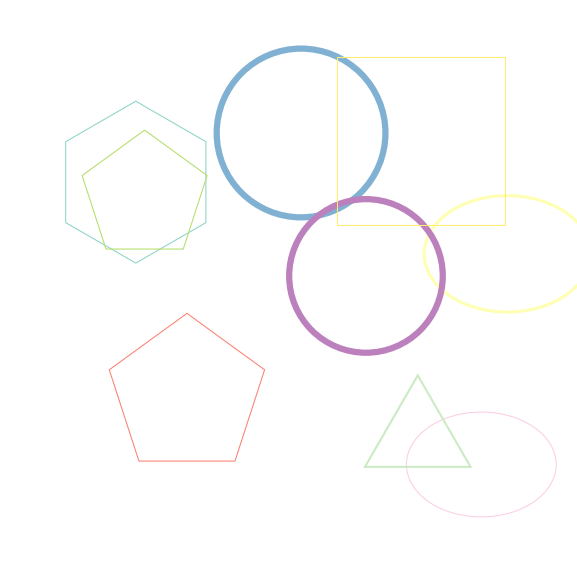[{"shape": "hexagon", "thickness": 0.5, "radius": 0.7, "center": [0.235, 0.684]}, {"shape": "oval", "thickness": 1.5, "radius": 0.72, "center": [0.878, 0.56]}, {"shape": "pentagon", "thickness": 0.5, "radius": 0.71, "center": [0.324, 0.315]}, {"shape": "circle", "thickness": 3, "radius": 0.73, "center": [0.521, 0.769]}, {"shape": "pentagon", "thickness": 0.5, "radius": 0.57, "center": [0.25, 0.66]}, {"shape": "oval", "thickness": 0.5, "radius": 0.65, "center": [0.833, 0.195]}, {"shape": "circle", "thickness": 3, "radius": 0.66, "center": [0.634, 0.521]}, {"shape": "triangle", "thickness": 1, "radius": 0.53, "center": [0.723, 0.244]}, {"shape": "square", "thickness": 0.5, "radius": 0.73, "center": [0.729, 0.755]}]